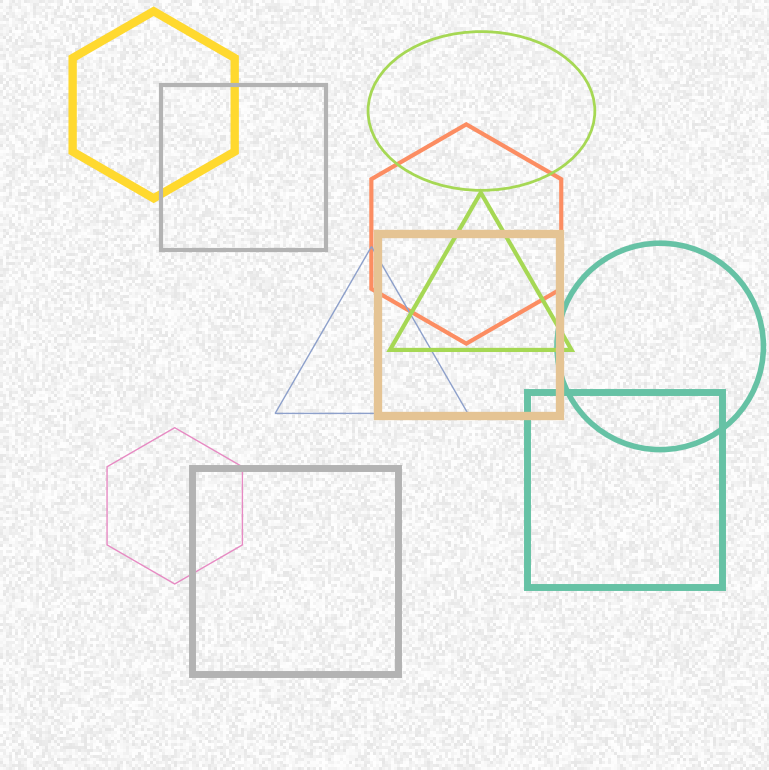[{"shape": "square", "thickness": 2.5, "radius": 0.63, "center": [0.811, 0.364]}, {"shape": "circle", "thickness": 2, "radius": 0.67, "center": [0.857, 0.55]}, {"shape": "hexagon", "thickness": 1.5, "radius": 0.71, "center": [0.606, 0.696]}, {"shape": "triangle", "thickness": 0.5, "radius": 0.72, "center": [0.482, 0.535]}, {"shape": "hexagon", "thickness": 0.5, "radius": 0.51, "center": [0.227, 0.343]}, {"shape": "triangle", "thickness": 1.5, "radius": 0.68, "center": [0.624, 0.614]}, {"shape": "oval", "thickness": 1, "radius": 0.74, "center": [0.625, 0.856]}, {"shape": "hexagon", "thickness": 3, "radius": 0.61, "center": [0.2, 0.864]}, {"shape": "square", "thickness": 3, "radius": 0.59, "center": [0.609, 0.578]}, {"shape": "square", "thickness": 2.5, "radius": 0.67, "center": [0.383, 0.258]}, {"shape": "square", "thickness": 1.5, "radius": 0.54, "center": [0.316, 0.782]}]